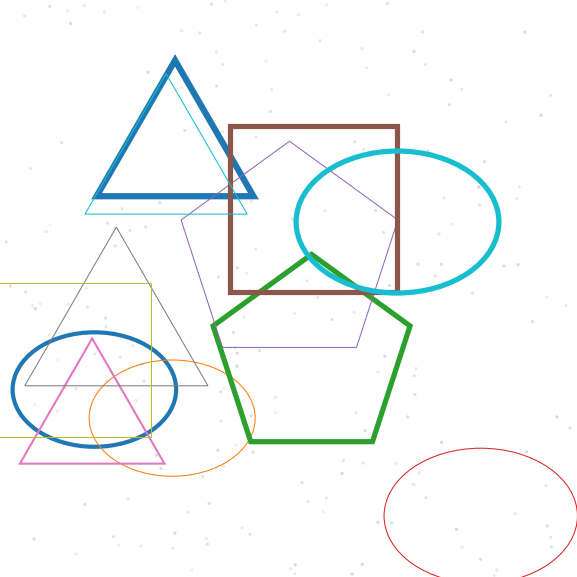[{"shape": "triangle", "thickness": 3, "radius": 0.78, "center": [0.303, 0.738]}, {"shape": "oval", "thickness": 2, "radius": 0.71, "center": [0.163, 0.325]}, {"shape": "oval", "thickness": 0.5, "radius": 0.72, "center": [0.298, 0.275]}, {"shape": "pentagon", "thickness": 2.5, "radius": 0.9, "center": [0.54, 0.379]}, {"shape": "oval", "thickness": 0.5, "radius": 0.84, "center": [0.832, 0.106]}, {"shape": "pentagon", "thickness": 0.5, "radius": 0.99, "center": [0.501, 0.557]}, {"shape": "square", "thickness": 2.5, "radius": 0.72, "center": [0.543, 0.637]}, {"shape": "triangle", "thickness": 1, "radius": 0.72, "center": [0.16, 0.269]}, {"shape": "triangle", "thickness": 0.5, "radius": 0.92, "center": [0.201, 0.423]}, {"shape": "square", "thickness": 0.5, "radius": 0.67, "center": [0.128, 0.376]}, {"shape": "oval", "thickness": 2.5, "radius": 0.88, "center": [0.688, 0.615]}, {"shape": "triangle", "thickness": 0.5, "radius": 0.81, "center": [0.288, 0.709]}]